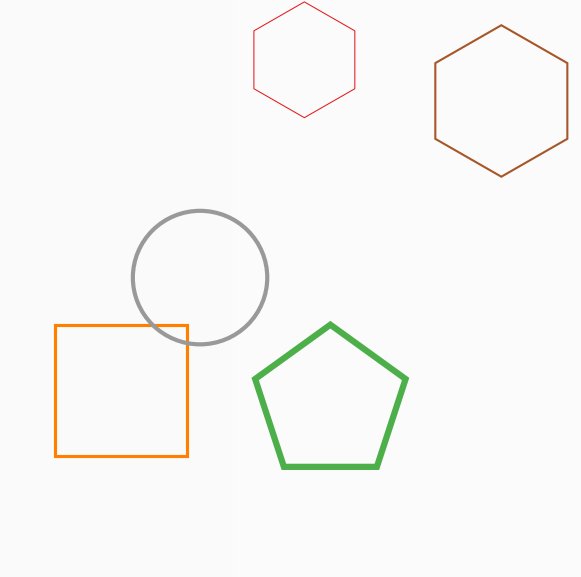[{"shape": "hexagon", "thickness": 0.5, "radius": 0.5, "center": [0.524, 0.896]}, {"shape": "pentagon", "thickness": 3, "radius": 0.68, "center": [0.568, 0.301]}, {"shape": "square", "thickness": 1.5, "radius": 0.57, "center": [0.208, 0.323]}, {"shape": "hexagon", "thickness": 1, "radius": 0.66, "center": [0.863, 0.824]}, {"shape": "circle", "thickness": 2, "radius": 0.58, "center": [0.344, 0.518]}]